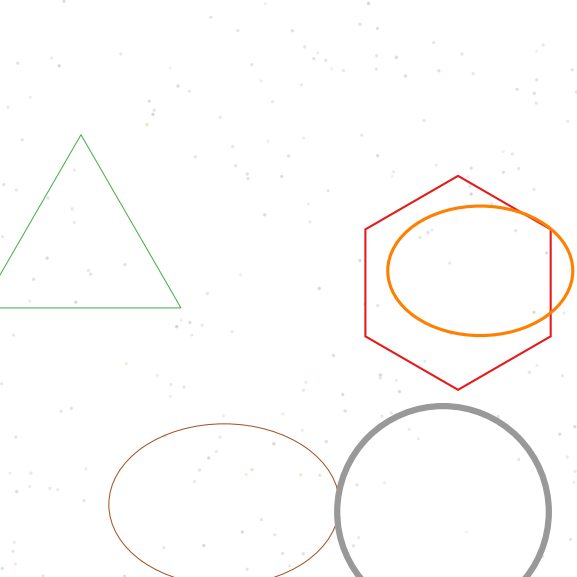[{"shape": "hexagon", "thickness": 1, "radius": 0.93, "center": [0.793, 0.509]}, {"shape": "triangle", "thickness": 0.5, "radius": 1.0, "center": [0.14, 0.566]}, {"shape": "oval", "thickness": 1.5, "radius": 0.8, "center": [0.832, 0.53]}, {"shape": "oval", "thickness": 0.5, "radius": 1.0, "center": [0.388, 0.125]}, {"shape": "circle", "thickness": 3, "radius": 0.92, "center": [0.767, 0.113]}]